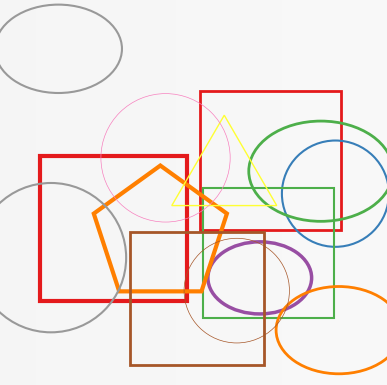[{"shape": "square", "thickness": 3, "radius": 0.95, "center": [0.293, 0.406]}, {"shape": "square", "thickness": 2, "radius": 0.9, "center": [0.698, 0.584]}, {"shape": "circle", "thickness": 1.5, "radius": 0.69, "center": [0.866, 0.497]}, {"shape": "oval", "thickness": 2, "radius": 0.93, "center": [0.828, 0.555]}, {"shape": "square", "thickness": 1.5, "radius": 0.84, "center": [0.694, 0.342]}, {"shape": "oval", "thickness": 2.5, "radius": 0.67, "center": [0.67, 0.278]}, {"shape": "pentagon", "thickness": 3, "radius": 0.9, "center": [0.414, 0.389]}, {"shape": "oval", "thickness": 2, "radius": 0.81, "center": [0.874, 0.142]}, {"shape": "triangle", "thickness": 1, "radius": 0.78, "center": [0.579, 0.544]}, {"shape": "circle", "thickness": 0.5, "radius": 0.68, "center": [0.611, 0.245]}, {"shape": "square", "thickness": 2, "radius": 0.87, "center": [0.509, 0.225]}, {"shape": "circle", "thickness": 0.5, "radius": 0.83, "center": [0.427, 0.59]}, {"shape": "circle", "thickness": 1.5, "radius": 0.97, "center": [0.132, 0.331]}, {"shape": "oval", "thickness": 1.5, "radius": 0.82, "center": [0.151, 0.873]}]